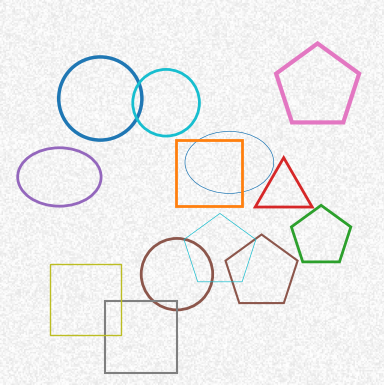[{"shape": "oval", "thickness": 0.5, "radius": 0.58, "center": [0.596, 0.578]}, {"shape": "circle", "thickness": 2.5, "radius": 0.54, "center": [0.261, 0.744]}, {"shape": "square", "thickness": 2, "radius": 0.43, "center": [0.543, 0.551]}, {"shape": "pentagon", "thickness": 2, "radius": 0.41, "center": [0.834, 0.385]}, {"shape": "triangle", "thickness": 2, "radius": 0.43, "center": [0.737, 0.505]}, {"shape": "oval", "thickness": 2, "radius": 0.54, "center": [0.154, 0.54]}, {"shape": "circle", "thickness": 2, "radius": 0.46, "center": [0.46, 0.288]}, {"shape": "pentagon", "thickness": 1.5, "radius": 0.49, "center": [0.679, 0.292]}, {"shape": "pentagon", "thickness": 3, "radius": 0.57, "center": [0.825, 0.774]}, {"shape": "square", "thickness": 1.5, "radius": 0.47, "center": [0.365, 0.125]}, {"shape": "square", "thickness": 1, "radius": 0.46, "center": [0.222, 0.223]}, {"shape": "circle", "thickness": 2, "radius": 0.43, "center": [0.431, 0.733]}, {"shape": "pentagon", "thickness": 0.5, "radius": 0.49, "center": [0.571, 0.347]}]